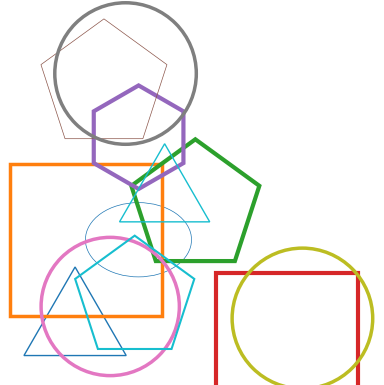[{"shape": "oval", "thickness": 0.5, "radius": 0.69, "center": [0.36, 0.377]}, {"shape": "triangle", "thickness": 1, "radius": 0.77, "center": [0.195, 0.153]}, {"shape": "square", "thickness": 2.5, "radius": 0.99, "center": [0.223, 0.376]}, {"shape": "pentagon", "thickness": 3, "radius": 0.87, "center": [0.507, 0.463]}, {"shape": "square", "thickness": 3, "radius": 0.93, "center": [0.745, 0.104]}, {"shape": "hexagon", "thickness": 3, "radius": 0.67, "center": [0.36, 0.644]}, {"shape": "pentagon", "thickness": 0.5, "radius": 0.86, "center": [0.27, 0.779]}, {"shape": "circle", "thickness": 2.5, "radius": 0.9, "center": [0.286, 0.204]}, {"shape": "circle", "thickness": 2.5, "radius": 0.92, "center": [0.326, 0.809]}, {"shape": "circle", "thickness": 2.5, "radius": 0.91, "center": [0.785, 0.173]}, {"shape": "triangle", "thickness": 1, "radius": 0.68, "center": [0.428, 0.491]}, {"shape": "pentagon", "thickness": 1.5, "radius": 0.81, "center": [0.35, 0.225]}]